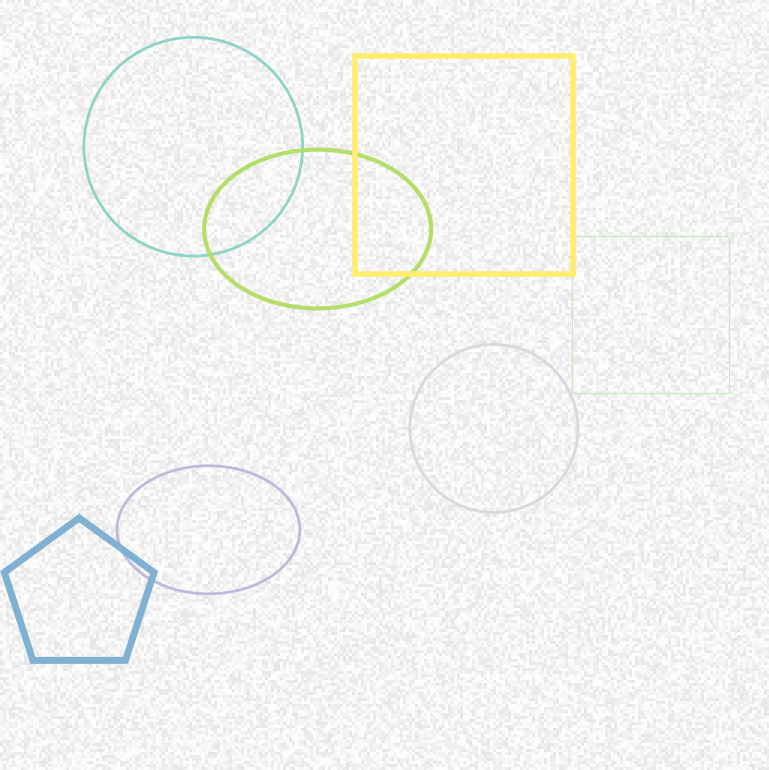[{"shape": "circle", "thickness": 1, "radius": 0.71, "center": [0.251, 0.81]}, {"shape": "oval", "thickness": 1, "radius": 0.59, "center": [0.271, 0.312]}, {"shape": "pentagon", "thickness": 2.5, "radius": 0.51, "center": [0.103, 0.225]}, {"shape": "oval", "thickness": 1.5, "radius": 0.74, "center": [0.413, 0.703]}, {"shape": "circle", "thickness": 1, "radius": 0.55, "center": [0.641, 0.444]}, {"shape": "square", "thickness": 0.5, "radius": 0.51, "center": [0.845, 0.591]}, {"shape": "square", "thickness": 2, "radius": 0.71, "center": [0.602, 0.785]}]